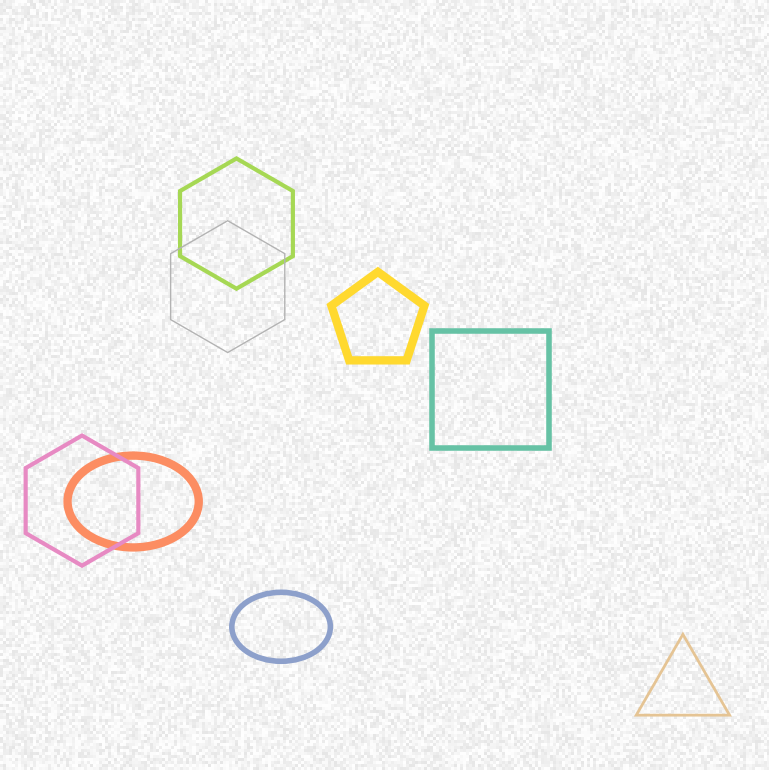[{"shape": "square", "thickness": 2, "radius": 0.38, "center": [0.637, 0.495]}, {"shape": "oval", "thickness": 3, "radius": 0.43, "center": [0.173, 0.349]}, {"shape": "oval", "thickness": 2, "radius": 0.32, "center": [0.365, 0.186]}, {"shape": "hexagon", "thickness": 1.5, "radius": 0.42, "center": [0.106, 0.35]}, {"shape": "hexagon", "thickness": 1.5, "radius": 0.42, "center": [0.307, 0.71]}, {"shape": "pentagon", "thickness": 3, "radius": 0.32, "center": [0.491, 0.583]}, {"shape": "triangle", "thickness": 1, "radius": 0.35, "center": [0.887, 0.106]}, {"shape": "hexagon", "thickness": 0.5, "radius": 0.43, "center": [0.296, 0.628]}]